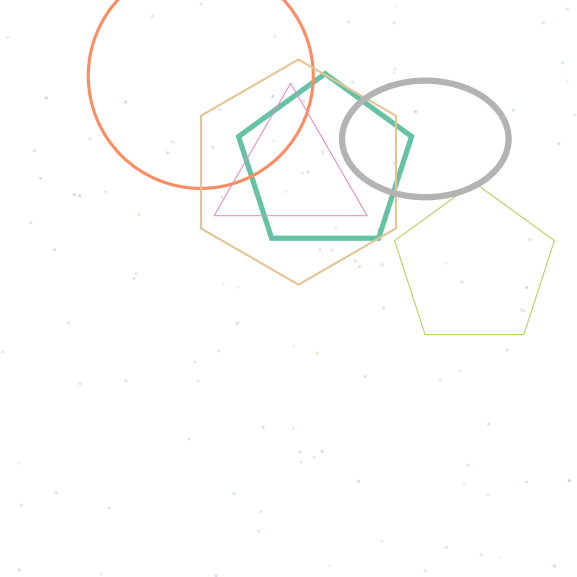[{"shape": "pentagon", "thickness": 2.5, "radius": 0.79, "center": [0.563, 0.714]}, {"shape": "circle", "thickness": 1.5, "radius": 0.97, "center": [0.348, 0.868]}, {"shape": "triangle", "thickness": 0.5, "radius": 0.76, "center": [0.503, 0.702]}, {"shape": "pentagon", "thickness": 0.5, "radius": 0.73, "center": [0.822, 0.537]}, {"shape": "hexagon", "thickness": 1, "radius": 0.97, "center": [0.517, 0.701]}, {"shape": "oval", "thickness": 3, "radius": 0.72, "center": [0.736, 0.759]}]